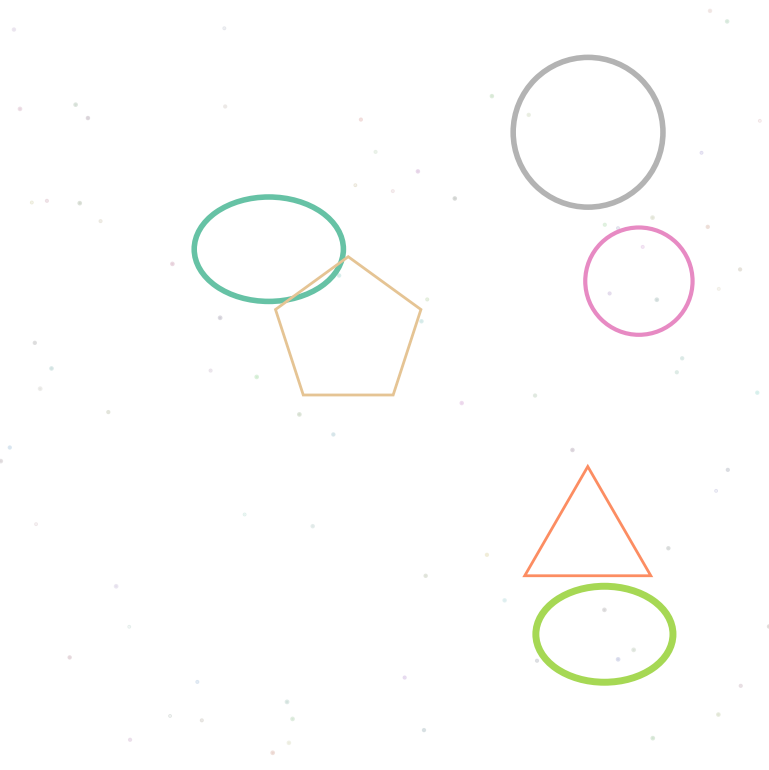[{"shape": "oval", "thickness": 2, "radius": 0.48, "center": [0.349, 0.676]}, {"shape": "triangle", "thickness": 1, "radius": 0.47, "center": [0.763, 0.3]}, {"shape": "circle", "thickness": 1.5, "radius": 0.35, "center": [0.83, 0.635]}, {"shape": "oval", "thickness": 2.5, "radius": 0.45, "center": [0.785, 0.176]}, {"shape": "pentagon", "thickness": 1, "radius": 0.5, "center": [0.452, 0.567]}, {"shape": "circle", "thickness": 2, "radius": 0.49, "center": [0.764, 0.828]}]